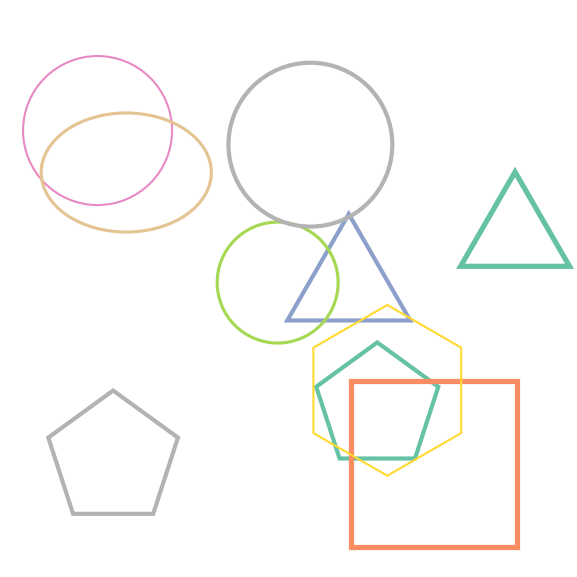[{"shape": "pentagon", "thickness": 2, "radius": 0.56, "center": [0.653, 0.295]}, {"shape": "triangle", "thickness": 2.5, "radius": 0.54, "center": [0.892, 0.592]}, {"shape": "square", "thickness": 2.5, "radius": 0.72, "center": [0.751, 0.196]}, {"shape": "triangle", "thickness": 2, "radius": 0.61, "center": [0.604, 0.506]}, {"shape": "circle", "thickness": 1, "radius": 0.65, "center": [0.169, 0.773]}, {"shape": "circle", "thickness": 1.5, "radius": 0.52, "center": [0.481, 0.51]}, {"shape": "hexagon", "thickness": 1, "radius": 0.74, "center": [0.671, 0.323]}, {"shape": "oval", "thickness": 1.5, "radius": 0.74, "center": [0.219, 0.7]}, {"shape": "circle", "thickness": 2, "radius": 0.71, "center": [0.537, 0.749]}, {"shape": "pentagon", "thickness": 2, "radius": 0.59, "center": [0.196, 0.205]}]